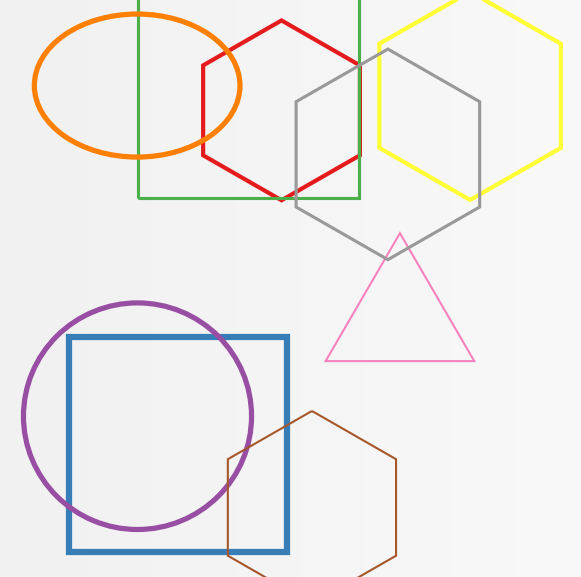[{"shape": "hexagon", "thickness": 2, "radius": 0.78, "center": [0.484, 0.808]}, {"shape": "square", "thickness": 3, "radius": 0.93, "center": [0.306, 0.23]}, {"shape": "square", "thickness": 1.5, "radius": 0.95, "center": [0.428, 0.845]}, {"shape": "circle", "thickness": 2.5, "radius": 0.98, "center": [0.237, 0.278]}, {"shape": "oval", "thickness": 2.5, "radius": 0.88, "center": [0.236, 0.851]}, {"shape": "hexagon", "thickness": 2, "radius": 0.9, "center": [0.809, 0.833]}, {"shape": "hexagon", "thickness": 1, "radius": 0.84, "center": [0.537, 0.12]}, {"shape": "triangle", "thickness": 1, "radius": 0.74, "center": [0.688, 0.448]}, {"shape": "hexagon", "thickness": 1.5, "radius": 0.91, "center": [0.667, 0.732]}]